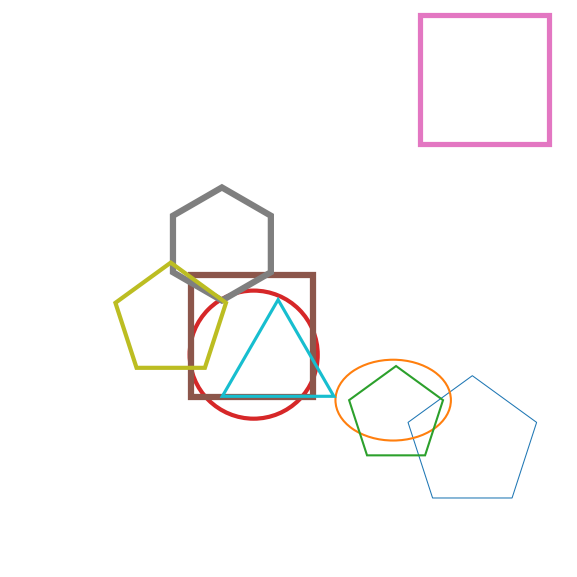[{"shape": "pentagon", "thickness": 0.5, "radius": 0.59, "center": [0.818, 0.232]}, {"shape": "oval", "thickness": 1, "radius": 0.5, "center": [0.681, 0.306]}, {"shape": "pentagon", "thickness": 1, "radius": 0.43, "center": [0.686, 0.28]}, {"shape": "circle", "thickness": 2, "radius": 0.55, "center": [0.439, 0.385]}, {"shape": "square", "thickness": 3, "radius": 0.53, "center": [0.436, 0.418]}, {"shape": "square", "thickness": 2.5, "radius": 0.56, "center": [0.839, 0.862]}, {"shape": "hexagon", "thickness": 3, "radius": 0.49, "center": [0.384, 0.577]}, {"shape": "pentagon", "thickness": 2, "radius": 0.5, "center": [0.296, 0.444]}, {"shape": "triangle", "thickness": 1.5, "radius": 0.56, "center": [0.482, 0.369]}]